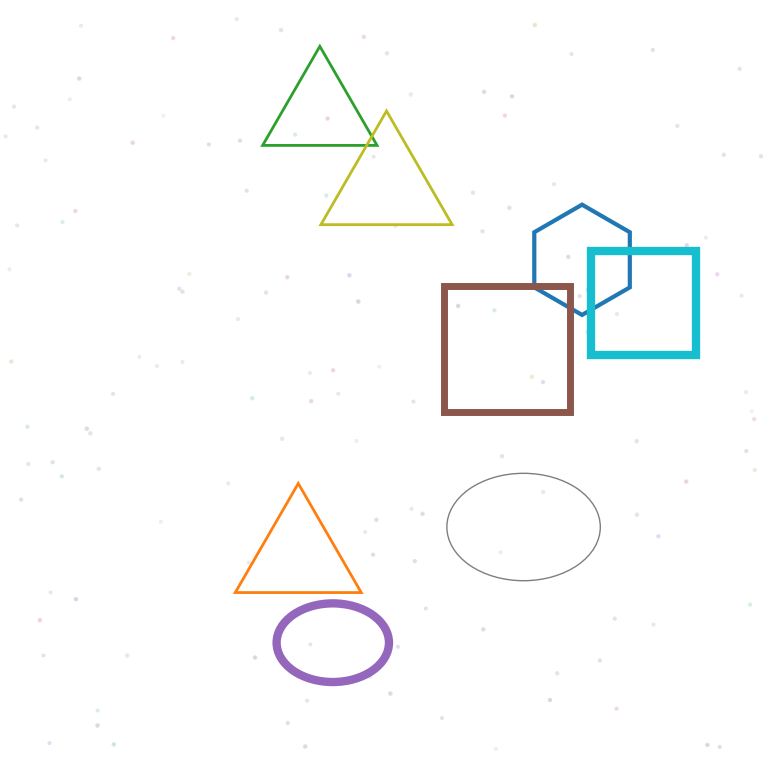[{"shape": "hexagon", "thickness": 1.5, "radius": 0.36, "center": [0.756, 0.663]}, {"shape": "triangle", "thickness": 1, "radius": 0.47, "center": [0.387, 0.278]}, {"shape": "triangle", "thickness": 1, "radius": 0.43, "center": [0.415, 0.854]}, {"shape": "oval", "thickness": 3, "radius": 0.36, "center": [0.432, 0.165]}, {"shape": "square", "thickness": 2.5, "radius": 0.41, "center": [0.659, 0.547]}, {"shape": "oval", "thickness": 0.5, "radius": 0.5, "center": [0.68, 0.316]}, {"shape": "triangle", "thickness": 1, "radius": 0.49, "center": [0.502, 0.757]}, {"shape": "square", "thickness": 3, "radius": 0.34, "center": [0.836, 0.607]}]